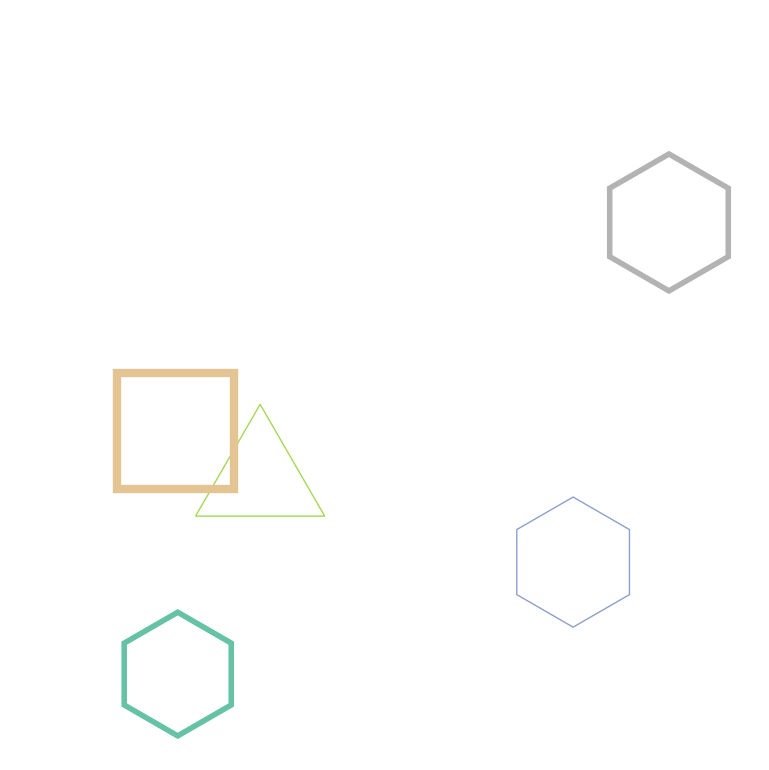[{"shape": "hexagon", "thickness": 2, "radius": 0.4, "center": [0.231, 0.125]}, {"shape": "hexagon", "thickness": 0.5, "radius": 0.42, "center": [0.744, 0.27]}, {"shape": "triangle", "thickness": 0.5, "radius": 0.48, "center": [0.338, 0.378]}, {"shape": "square", "thickness": 3, "radius": 0.38, "center": [0.228, 0.44]}, {"shape": "hexagon", "thickness": 2, "radius": 0.44, "center": [0.869, 0.711]}]